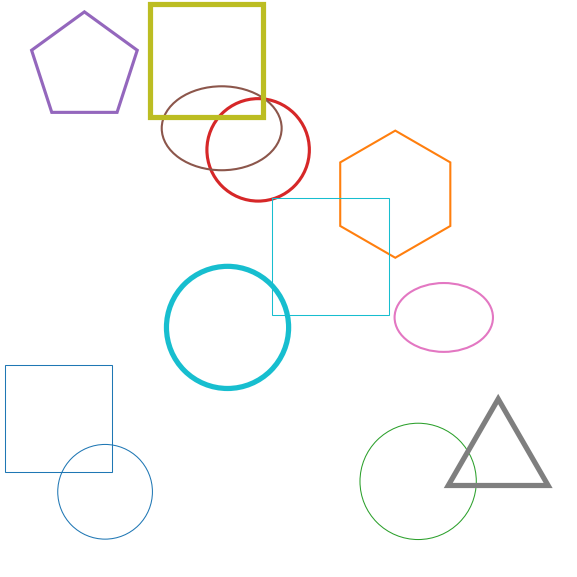[{"shape": "square", "thickness": 0.5, "radius": 0.46, "center": [0.101, 0.274]}, {"shape": "circle", "thickness": 0.5, "radius": 0.41, "center": [0.182, 0.148]}, {"shape": "hexagon", "thickness": 1, "radius": 0.55, "center": [0.684, 0.663]}, {"shape": "circle", "thickness": 0.5, "radius": 0.5, "center": [0.724, 0.166]}, {"shape": "circle", "thickness": 1.5, "radius": 0.44, "center": [0.447, 0.74]}, {"shape": "pentagon", "thickness": 1.5, "radius": 0.48, "center": [0.146, 0.882]}, {"shape": "oval", "thickness": 1, "radius": 0.52, "center": [0.384, 0.777]}, {"shape": "oval", "thickness": 1, "radius": 0.43, "center": [0.768, 0.449]}, {"shape": "triangle", "thickness": 2.5, "radius": 0.5, "center": [0.863, 0.208]}, {"shape": "square", "thickness": 2.5, "radius": 0.49, "center": [0.358, 0.894]}, {"shape": "square", "thickness": 0.5, "radius": 0.51, "center": [0.573, 0.554]}, {"shape": "circle", "thickness": 2.5, "radius": 0.53, "center": [0.394, 0.432]}]